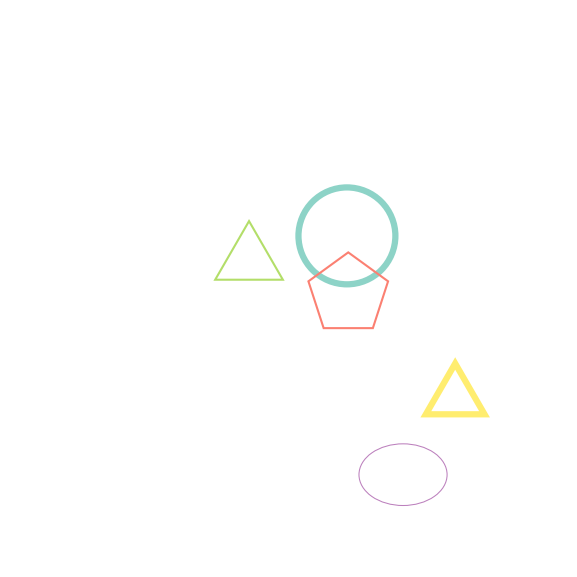[{"shape": "circle", "thickness": 3, "radius": 0.42, "center": [0.601, 0.591]}, {"shape": "pentagon", "thickness": 1, "radius": 0.36, "center": [0.603, 0.49]}, {"shape": "triangle", "thickness": 1, "radius": 0.34, "center": [0.431, 0.549]}, {"shape": "oval", "thickness": 0.5, "radius": 0.38, "center": [0.698, 0.177]}, {"shape": "triangle", "thickness": 3, "radius": 0.29, "center": [0.788, 0.311]}]